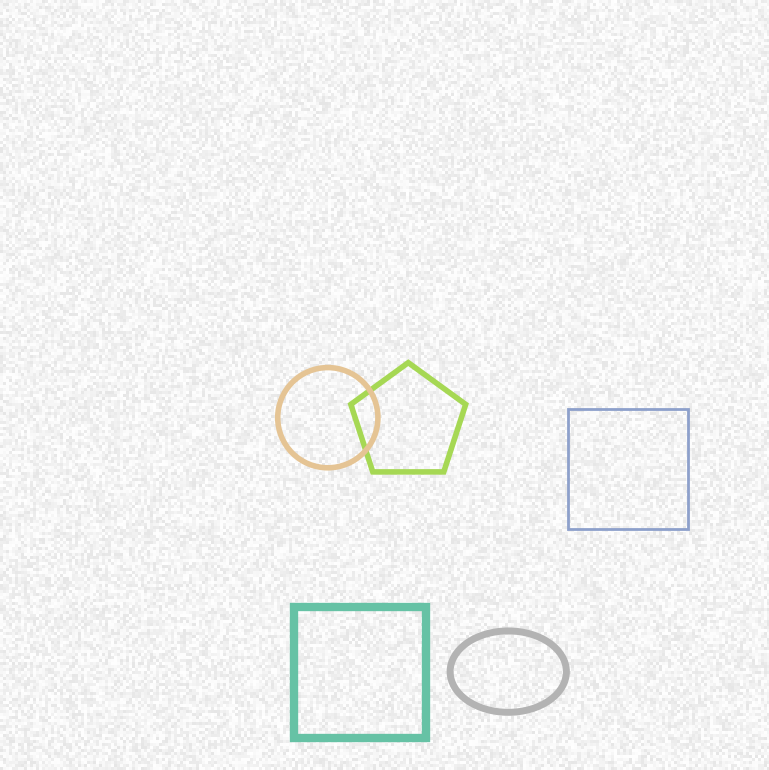[{"shape": "square", "thickness": 3, "radius": 0.43, "center": [0.468, 0.127]}, {"shape": "square", "thickness": 1, "radius": 0.39, "center": [0.816, 0.391]}, {"shape": "pentagon", "thickness": 2, "radius": 0.39, "center": [0.53, 0.451]}, {"shape": "circle", "thickness": 2, "radius": 0.33, "center": [0.426, 0.458]}, {"shape": "oval", "thickness": 2.5, "radius": 0.38, "center": [0.66, 0.128]}]